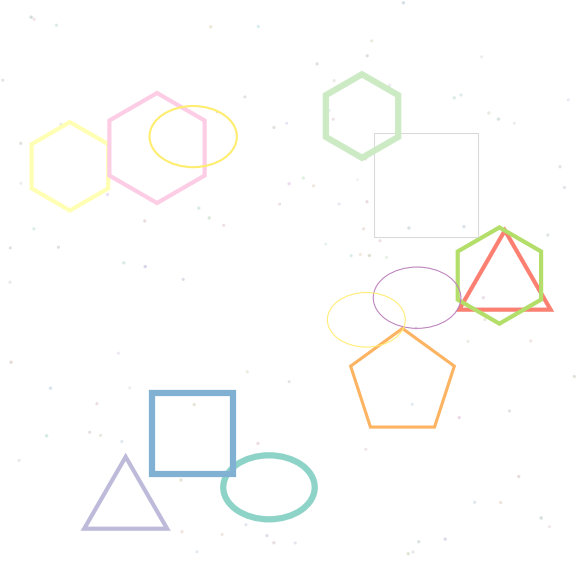[{"shape": "oval", "thickness": 3, "radius": 0.4, "center": [0.466, 0.155]}, {"shape": "hexagon", "thickness": 2, "radius": 0.38, "center": [0.121, 0.711]}, {"shape": "triangle", "thickness": 2, "radius": 0.41, "center": [0.218, 0.125]}, {"shape": "triangle", "thickness": 2, "radius": 0.46, "center": [0.874, 0.509]}, {"shape": "square", "thickness": 3, "radius": 0.35, "center": [0.334, 0.248]}, {"shape": "pentagon", "thickness": 1.5, "radius": 0.47, "center": [0.697, 0.336]}, {"shape": "hexagon", "thickness": 2, "radius": 0.42, "center": [0.865, 0.522]}, {"shape": "hexagon", "thickness": 2, "radius": 0.48, "center": [0.272, 0.743]}, {"shape": "square", "thickness": 0.5, "radius": 0.45, "center": [0.737, 0.679]}, {"shape": "oval", "thickness": 0.5, "radius": 0.38, "center": [0.722, 0.484]}, {"shape": "hexagon", "thickness": 3, "radius": 0.36, "center": [0.627, 0.798]}, {"shape": "oval", "thickness": 1, "radius": 0.38, "center": [0.335, 0.763]}, {"shape": "oval", "thickness": 0.5, "radius": 0.34, "center": [0.634, 0.445]}]